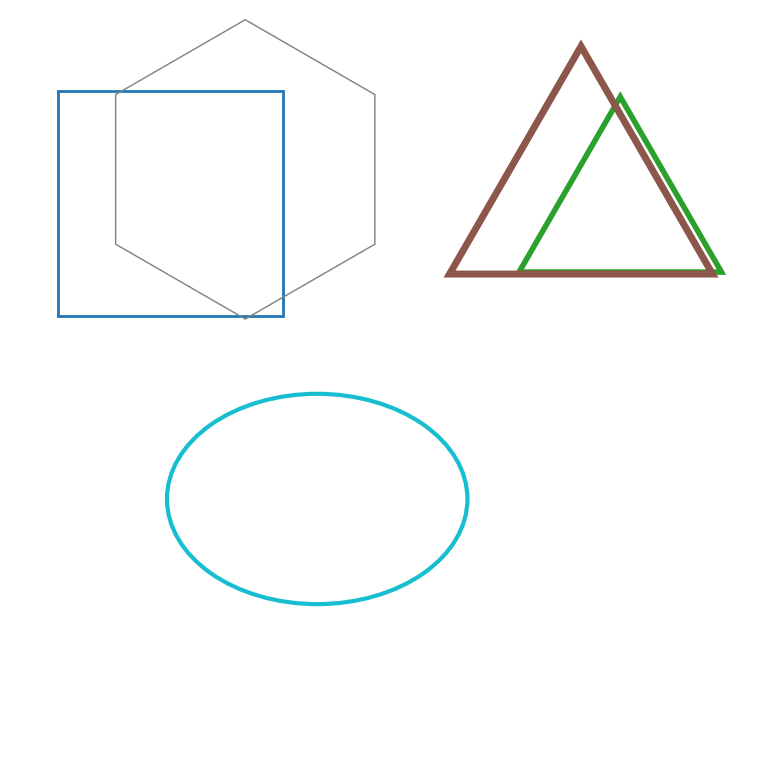[{"shape": "square", "thickness": 1, "radius": 0.73, "center": [0.221, 0.736]}, {"shape": "triangle", "thickness": 2, "radius": 0.76, "center": [0.806, 0.723]}, {"shape": "triangle", "thickness": 2.5, "radius": 0.99, "center": [0.755, 0.743]}, {"shape": "hexagon", "thickness": 0.5, "radius": 0.97, "center": [0.319, 0.78]}, {"shape": "oval", "thickness": 1.5, "radius": 0.98, "center": [0.412, 0.352]}]